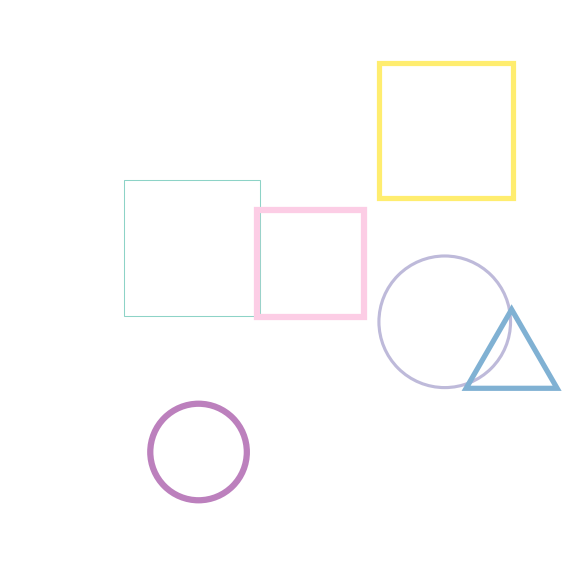[{"shape": "square", "thickness": 0.5, "radius": 0.59, "center": [0.332, 0.57]}, {"shape": "circle", "thickness": 1.5, "radius": 0.57, "center": [0.77, 0.442]}, {"shape": "triangle", "thickness": 2.5, "radius": 0.45, "center": [0.886, 0.372]}, {"shape": "square", "thickness": 3, "radius": 0.46, "center": [0.538, 0.543]}, {"shape": "circle", "thickness": 3, "radius": 0.42, "center": [0.344, 0.216]}, {"shape": "square", "thickness": 2.5, "radius": 0.58, "center": [0.772, 0.773]}]